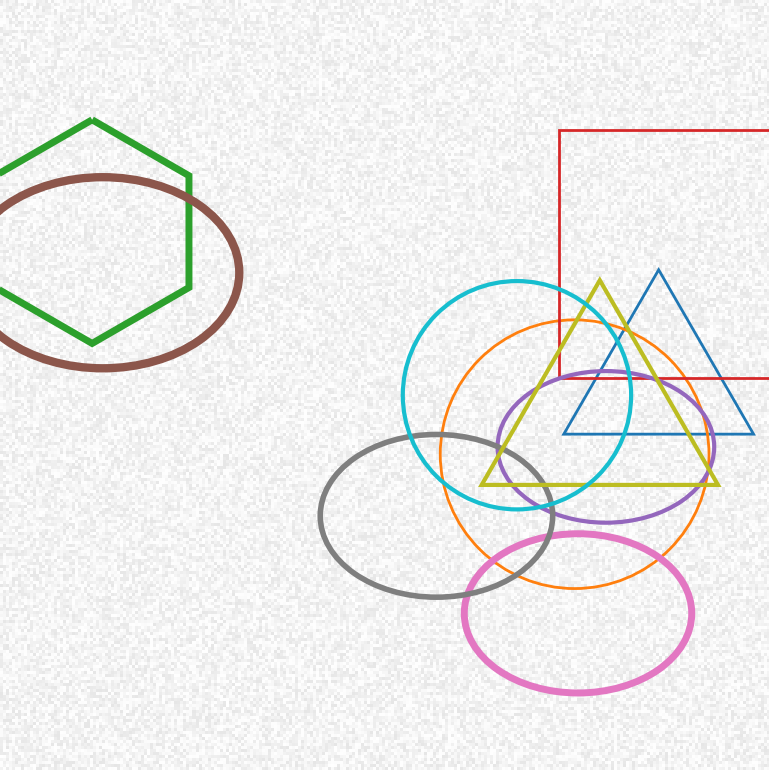[{"shape": "triangle", "thickness": 1, "radius": 0.71, "center": [0.855, 0.507]}, {"shape": "circle", "thickness": 1, "radius": 0.87, "center": [0.746, 0.41]}, {"shape": "hexagon", "thickness": 2.5, "radius": 0.73, "center": [0.12, 0.699]}, {"shape": "square", "thickness": 1, "radius": 0.8, "center": [0.886, 0.67]}, {"shape": "oval", "thickness": 1.5, "radius": 0.7, "center": [0.787, 0.42]}, {"shape": "oval", "thickness": 3, "radius": 0.89, "center": [0.133, 0.646]}, {"shape": "oval", "thickness": 2.5, "radius": 0.74, "center": [0.751, 0.203]}, {"shape": "oval", "thickness": 2, "radius": 0.75, "center": [0.567, 0.33]}, {"shape": "triangle", "thickness": 1.5, "radius": 0.89, "center": [0.779, 0.459]}, {"shape": "circle", "thickness": 1.5, "radius": 0.74, "center": [0.671, 0.487]}]